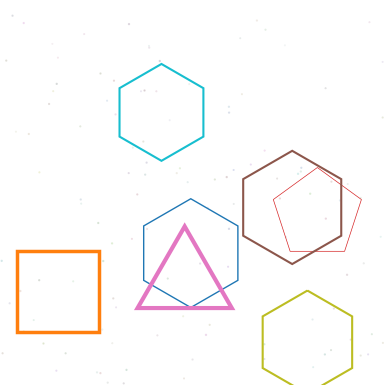[{"shape": "hexagon", "thickness": 1, "radius": 0.71, "center": [0.496, 0.342]}, {"shape": "square", "thickness": 2.5, "radius": 0.53, "center": [0.151, 0.243]}, {"shape": "pentagon", "thickness": 0.5, "radius": 0.6, "center": [0.824, 0.445]}, {"shape": "hexagon", "thickness": 1.5, "radius": 0.74, "center": [0.759, 0.461]}, {"shape": "triangle", "thickness": 3, "radius": 0.71, "center": [0.48, 0.271]}, {"shape": "hexagon", "thickness": 1.5, "radius": 0.67, "center": [0.798, 0.111]}, {"shape": "hexagon", "thickness": 1.5, "radius": 0.63, "center": [0.419, 0.708]}]